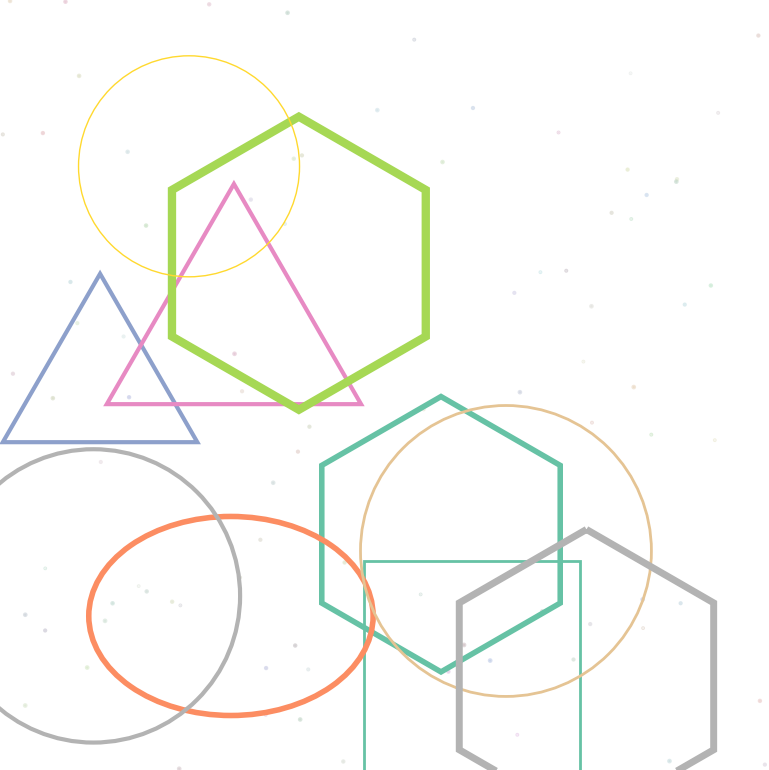[{"shape": "square", "thickness": 1, "radius": 0.7, "center": [0.612, 0.132]}, {"shape": "hexagon", "thickness": 2, "radius": 0.89, "center": [0.573, 0.306]}, {"shape": "oval", "thickness": 2, "radius": 0.92, "center": [0.3, 0.2]}, {"shape": "triangle", "thickness": 1.5, "radius": 0.73, "center": [0.13, 0.499]}, {"shape": "triangle", "thickness": 1.5, "radius": 0.95, "center": [0.304, 0.57]}, {"shape": "hexagon", "thickness": 3, "radius": 0.95, "center": [0.388, 0.658]}, {"shape": "circle", "thickness": 0.5, "radius": 0.72, "center": [0.245, 0.784]}, {"shape": "circle", "thickness": 1, "radius": 0.94, "center": [0.657, 0.284]}, {"shape": "hexagon", "thickness": 2.5, "radius": 0.95, "center": [0.762, 0.122]}, {"shape": "circle", "thickness": 1.5, "radius": 0.95, "center": [0.121, 0.226]}]